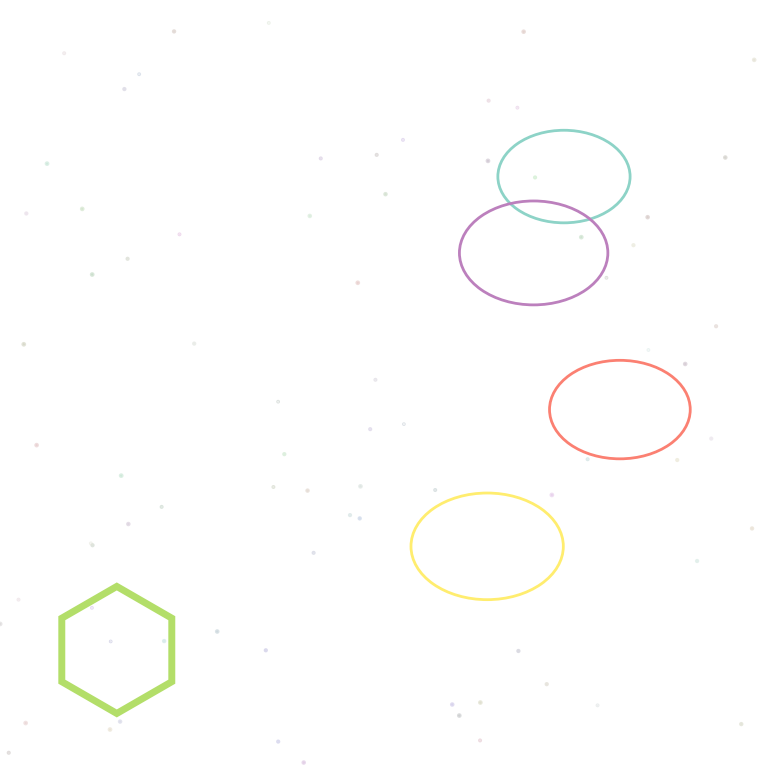[{"shape": "oval", "thickness": 1, "radius": 0.43, "center": [0.732, 0.771]}, {"shape": "oval", "thickness": 1, "radius": 0.46, "center": [0.805, 0.468]}, {"shape": "hexagon", "thickness": 2.5, "radius": 0.41, "center": [0.152, 0.156]}, {"shape": "oval", "thickness": 1, "radius": 0.48, "center": [0.693, 0.672]}, {"shape": "oval", "thickness": 1, "radius": 0.49, "center": [0.633, 0.29]}]